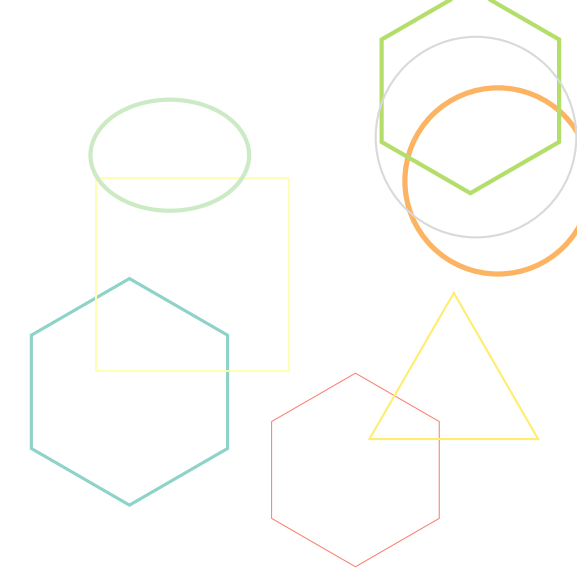[{"shape": "hexagon", "thickness": 1.5, "radius": 0.98, "center": [0.224, 0.321]}, {"shape": "square", "thickness": 1, "radius": 0.83, "center": [0.333, 0.524]}, {"shape": "hexagon", "thickness": 0.5, "radius": 0.84, "center": [0.615, 0.185]}, {"shape": "circle", "thickness": 2.5, "radius": 0.81, "center": [0.862, 0.686]}, {"shape": "hexagon", "thickness": 2, "radius": 0.89, "center": [0.814, 0.842]}, {"shape": "circle", "thickness": 1, "radius": 0.87, "center": [0.824, 0.762]}, {"shape": "oval", "thickness": 2, "radius": 0.69, "center": [0.294, 0.73]}, {"shape": "triangle", "thickness": 1, "radius": 0.84, "center": [0.786, 0.323]}]